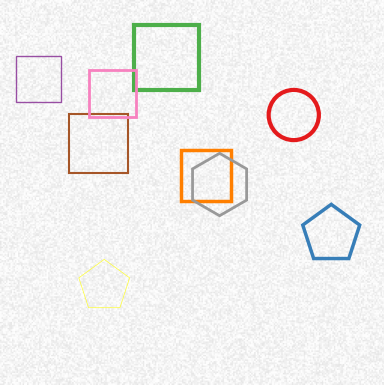[{"shape": "circle", "thickness": 3, "radius": 0.33, "center": [0.763, 0.701]}, {"shape": "pentagon", "thickness": 2.5, "radius": 0.39, "center": [0.86, 0.391]}, {"shape": "square", "thickness": 3, "radius": 0.42, "center": [0.432, 0.851]}, {"shape": "square", "thickness": 1, "radius": 0.3, "center": [0.1, 0.794]}, {"shape": "square", "thickness": 2.5, "radius": 0.33, "center": [0.535, 0.544]}, {"shape": "pentagon", "thickness": 0.5, "radius": 0.35, "center": [0.271, 0.257]}, {"shape": "square", "thickness": 1.5, "radius": 0.38, "center": [0.256, 0.628]}, {"shape": "square", "thickness": 2, "radius": 0.31, "center": [0.292, 0.756]}, {"shape": "hexagon", "thickness": 2, "radius": 0.41, "center": [0.57, 0.521]}]